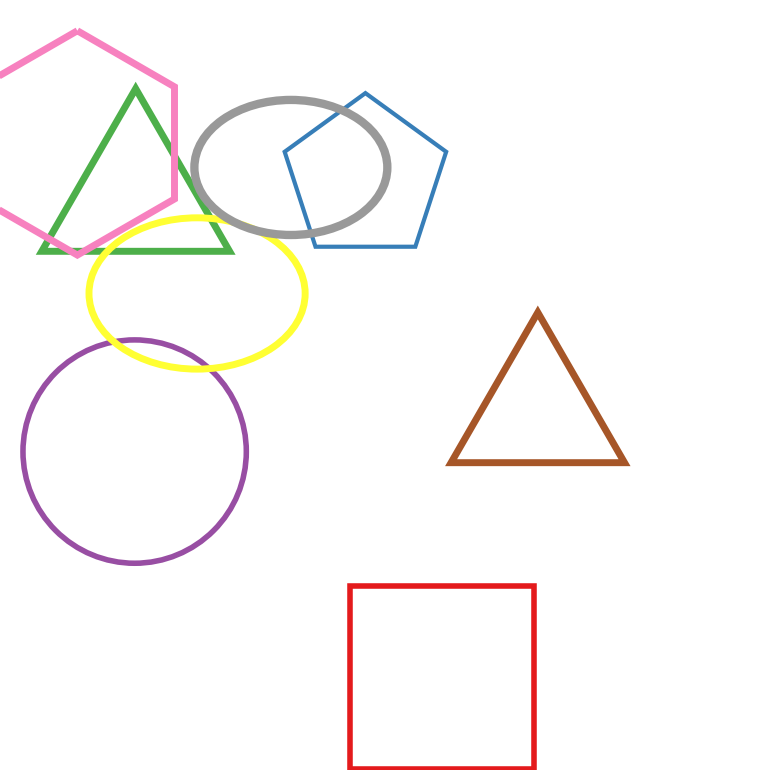[{"shape": "square", "thickness": 2, "radius": 0.6, "center": [0.574, 0.12]}, {"shape": "pentagon", "thickness": 1.5, "radius": 0.55, "center": [0.475, 0.769]}, {"shape": "triangle", "thickness": 2.5, "radius": 0.7, "center": [0.176, 0.744]}, {"shape": "circle", "thickness": 2, "radius": 0.73, "center": [0.175, 0.414]}, {"shape": "oval", "thickness": 2.5, "radius": 0.7, "center": [0.256, 0.619]}, {"shape": "triangle", "thickness": 2.5, "radius": 0.65, "center": [0.698, 0.464]}, {"shape": "hexagon", "thickness": 2.5, "radius": 0.73, "center": [0.1, 0.814]}, {"shape": "oval", "thickness": 3, "radius": 0.63, "center": [0.378, 0.783]}]